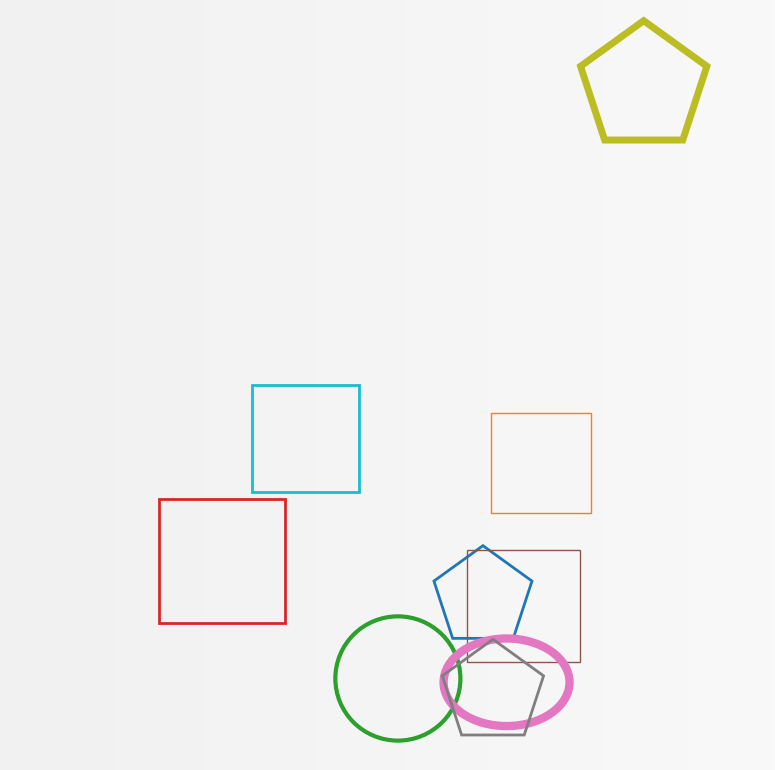[{"shape": "pentagon", "thickness": 1, "radius": 0.33, "center": [0.623, 0.225]}, {"shape": "square", "thickness": 0.5, "radius": 0.32, "center": [0.698, 0.399]}, {"shape": "circle", "thickness": 1.5, "radius": 0.4, "center": [0.513, 0.119]}, {"shape": "square", "thickness": 1, "radius": 0.4, "center": [0.286, 0.271]}, {"shape": "square", "thickness": 0.5, "radius": 0.36, "center": [0.675, 0.212]}, {"shape": "oval", "thickness": 3, "radius": 0.41, "center": [0.654, 0.114]}, {"shape": "pentagon", "thickness": 1, "radius": 0.34, "center": [0.636, 0.101]}, {"shape": "pentagon", "thickness": 2.5, "radius": 0.43, "center": [0.831, 0.887]}, {"shape": "square", "thickness": 1, "radius": 0.35, "center": [0.394, 0.431]}]